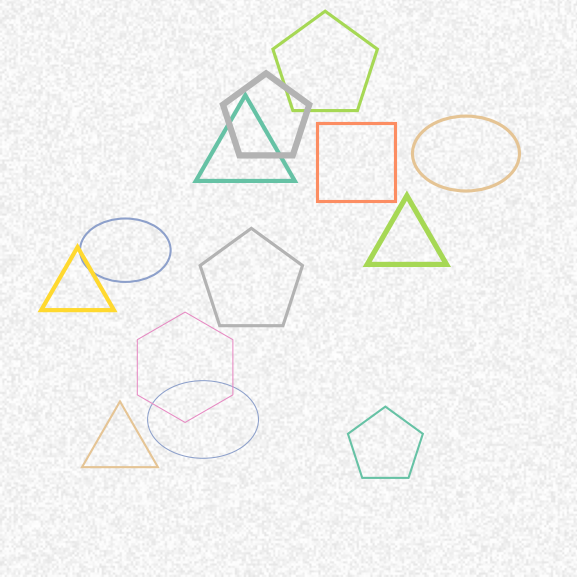[{"shape": "triangle", "thickness": 2, "radius": 0.49, "center": [0.425, 0.735]}, {"shape": "pentagon", "thickness": 1, "radius": 0.34, "center": [0.667, 0.227]}, {"shape": "square", "thickness": 1.5, "radius": 0.34, "center": [0.616, 0.719]}, {"shape": "oval", "thickness": 1, "radius": 0.39, "center": [0.217, 0.566]}, {"shape": "oval", "thickness": 0.5, "radius": 0.48, "center": [0.352, 0.273]}, {"shape": "hexagon", "thickness": 0.5, "radius": 0.48, "center": [0.321, 0.363]}, {"shape": "triangle", "thickness": 2.5, "radius": 0.4, "center": [0.705, 0.581]}, {"shape": "pentagon", "thickness": 1.5, "radius": 0.48, "center": [0.563, 0.885]}, {"shape": "triangle", "thickness": 2, "radius": 0.36, "center": [0.134, 0.498]}, {"shape": "triangle", "thickness": 1, "radius": 0.38, "center": [0.208, 0.228]}, {"shape": "oval", "thickness": 1.5, "radius": 0.46, "center": [0.807, 0.733]}, {"shape": "pentagon", "thickness": 3, "radius": 0.39, "center": [0.461, 0.794]}, {"shape": "pentagon", "thickness": 1.5, "radius": 0.47, "center": [0.435, 0.511]}]